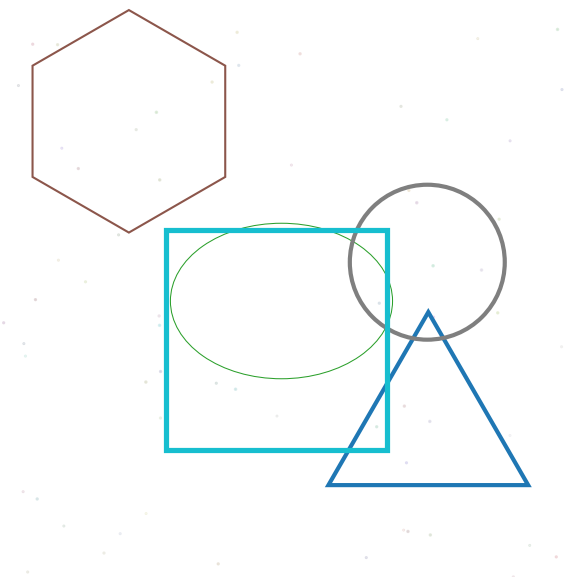[{"shape": "triangle", "thickness": 2, "radius": 1.0, "center": [0.742, 0.259]}, {"shape": "oval", "thickness": 0.5, "radius": 0.96, "center": [0.487, 0.478]}, {"shape": "hexagon", "thickness": 1, "radius": 0.96, "center": [0.223, 0.789]}, {"shape": "circle", "thickness": 2, "radius": 0.67, "center": [0.74, 0.545]}, {"shape": "square", "thickness": 2.5, "radius": 0.96, "center": [0.48, 0.41]}]